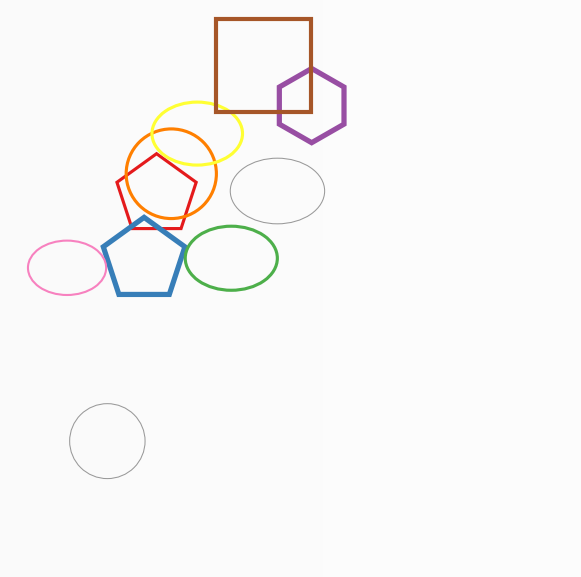[{"shape": "pentagon", "thickness": 1.5, "radius": 0.36, "center": [0.269, 0.661]}, {"shape": "pentagon", "thickness": 2.5, "radius": 0.37, "center": [0.248, 0.549]}, {"shape": "oval", "thickness": 1.5, "radius": 0.4, "center": [0.398, 0.552]}, {"shape": "hexagon", "thickness": 2.5, "radius": 0.32, "center": [0.536, 0.816]}, {"shape": "circle", "thickness": 1.5, "radius": 0.39, "center": [0.295, 0.698]}, {"shape": "oval", "thickness": 1.5, "radius": 0.39, "center": [0.339, 0.768]}, {"shape": "square", "thickness": 2, "radius": 0.41, "center": [0.453, 0.886]}, {"shape": "oval", "thickness": 1, "radius": 0.34, "center": [0.115, 0.535]}, {"shape": "circle", "thickness": 0.5, "radius": 0.32, "center": [0.185, 0.235]}, {"shape": "oval", "thickness": 0.5, "radius": 0.41, "center": [0.477, 0.668]}]